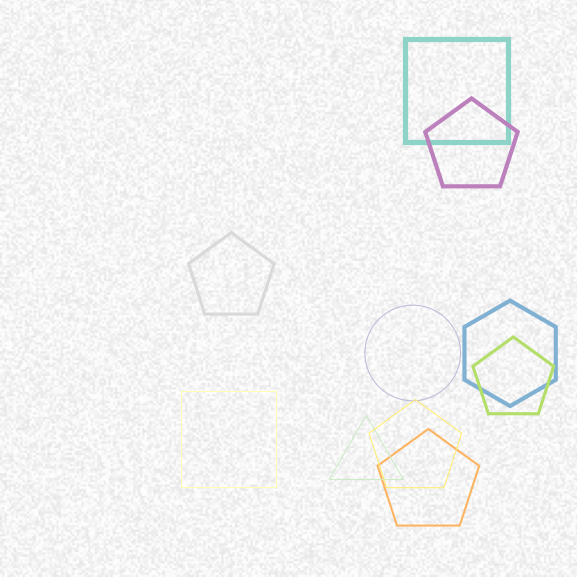[{"shape": "square", "thickness": 2.5, "radius": 0.45, "center": [0.791, 0.842]}, {"shape": "square", "thickness": 0.5, "radius": 0.41, "center": [0.395, 0.239]}, {"shape": "circle", "thickness": 0.5, "radius": 0.41, "center": [0.715, 0.388]}, {"shape": "hexagon", "thickness": 2, "radius": 0.46, "center": [0.883, 0.387]}, {"shape": "pentagon", "thickness": 1, "radius": 0.46, "center": [0.742, 0.164]}, {"shape": "pentagon", "thickness": 1.5, "radius": 0.37, "center": [0.889, 0.342]}, {"shape": "pentagon", "thickness": 1.5, "radius": 0.39, "center": [0.401, 0.518]}, {"shape": "pentagon", "thickness": 2, "radius": 0.42, "center": [0.816, 0.745]}, {"shape": "triangle", "thickness": 0.5, "radius": 0.37, "center": [0.634, 0.206]}, {"shape": "pentagon", "thickness": 0.5, "radius": 0.42, "center": [0.719, 0.223]}]